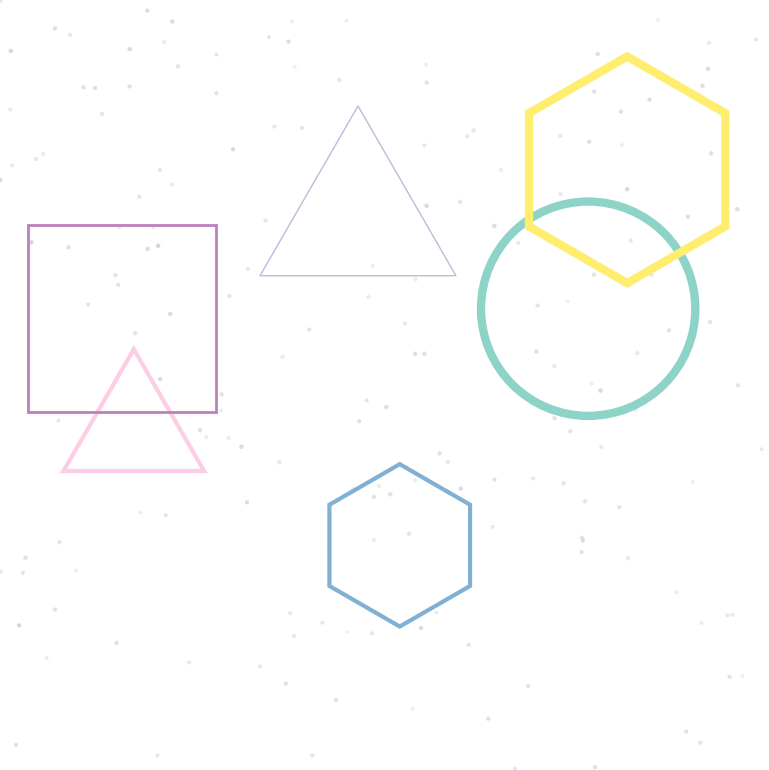[{"shape": "circle", "thickness": 3, "radius": 0.7, "center": [0.764, 0.599]}, {"shape": "triangle", "thickness": 0.5, "radius": 0.73, "center": [0.465, 0.715]}, {"shape": "hexagon", "thickness": 1.5, "radius": 0.53, "center": [0.519, 0.292]}, {"shape": "triangle", "thickness": 1.5, "radius": 0.53, "center": [0.174, 0.441]}, {"shape": "square", "thickness": 1, "radius": 0.61, "center": [0.159, 0.586]}, {"shape": "hexagon", "thickness": 3, "radius": 0.74, "center": [0.814, 0.779]}]